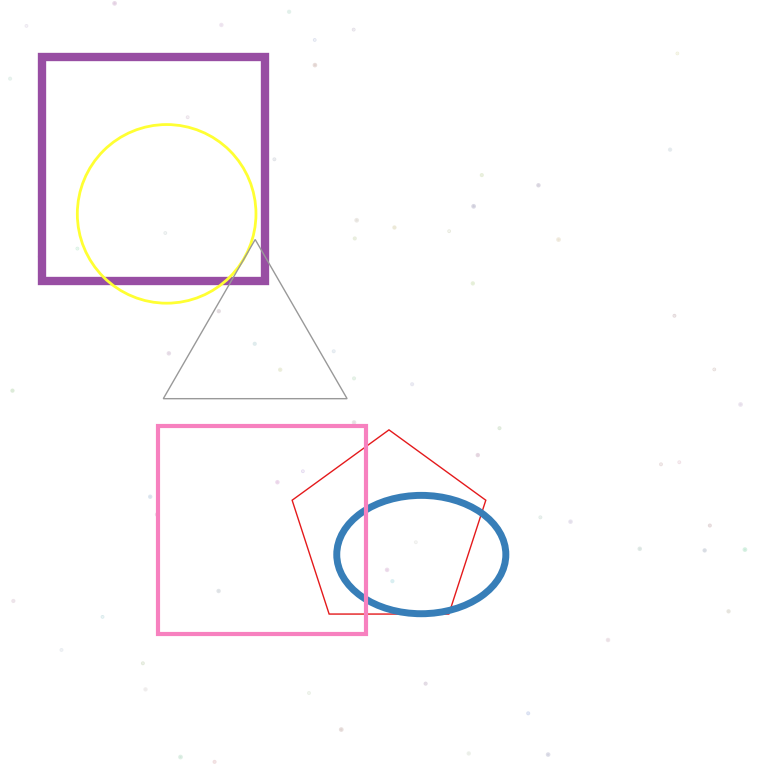[{"shape": "pentagon", "thickness": 0.5, "radius": 0.66, "center": [0.505, 0.309]}, {"shape": "oval", "thickness": 2.5, "radius": 0.55, "center": [0.547, 0.28]}, {"shape": "square", "thickness": 3, "radius": 0.73, "center": [0.199, 0.781]}, {"shape": "circle", "thickness": 1, "radius": 0.58, "center": [0.216, 0.722]}, {"shape": "square", "thickness": 1.5, "radius": 0.67, "center": [0.34, 0.311]}, {"shape": "triangle", "thickness": 0.5, "radius": 0.69, "center": [0.331, 0.551]}]